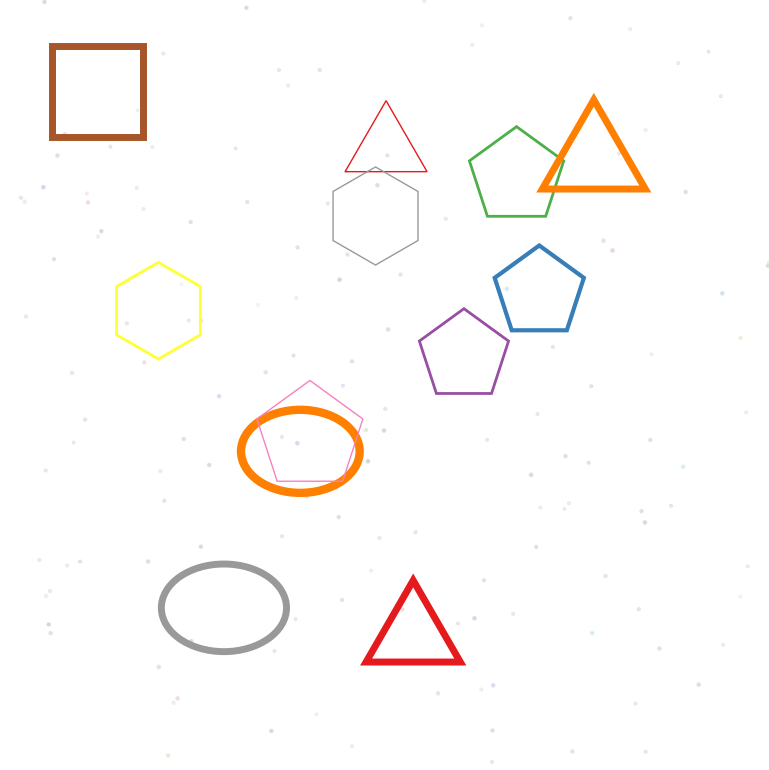[{"shape": "triangle", "thickness": 0.5, "radius": 0.31, "center": [0.501, 0.808]}, {"shape": "triangle", "thickness": 2.5, "radius": 0.35, "center": [0.537, 0.176]}, {"shape": "pentagon", "thickness": 1.5, "radius": 0.3, "center": [0.7, 0.62]}, {"shape": "pentagon", "thickness": 1, "radius": 0.32, "center": [0.671, 0.771]}, {"shape": "pentagon", "thickness": 1, "radius": 0.3, "center": [0.603, 0.538]}, {"shape": "oval", "thickness": 3, "radius": 0.39, "center": [0.39, 0.414]}, {"shape": "triangle", "thickness": 2.5, "radius": 0.39, "center": [0.771, 0.793]}, {"shape": "hexagon", "thickness": 1, "radius": 0.31, "center": [0.206, 0.597]}, {"shape": "square", "thickness": 2.5, "radius": 0.3, "center": [0.126, 0.881]}, {"shape": "pentagon", "thickness": 0.5, "radius": 0.36, "center": [0.402, 0.434]}, {"shape": "hexagon", "thickness": 0.5, "radius": 0.32, "center": [0.488, 0.719]}, {"shape": "oval", "thickness": 2.5, "radius": 0.41, "center": [0.291, 0.211]}]